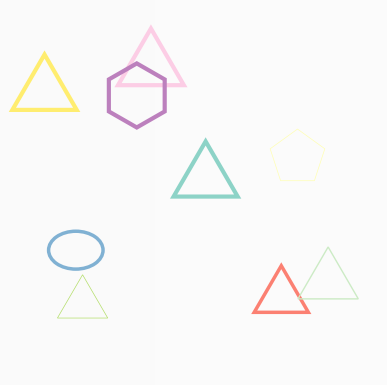[{"shape": "triangle", "thickness": 3, "radius": 0.48, "center": [0.531, 0.537]}, {"shape": "pentagon", "thickness": 0.5, "radius": 0.37, "center": [0.768, 0.591]}, {"shape": "triangle", "thickness": 2.5, "radius": 0.4, "center": [0.726, 0.229]}, {"shape": "oval", "thickness": 2.5, "radius": 0.35, "center": [0.196, 0.35]}, {"shape": "triangle", "thickness": 0.5, "radius": 0.37, "center": [0.213, 0.211]}, {"shape": "triangle", "thickness": 3, "radius": 0.49, "center": [0.39, 0.828]}, {"shape": "hexagon", "thickness": 3, "radius": 0.42, "center": [0.353, 0.752]}, {"shape": "triangle", "thickness": 1, "radius": 0.45, "center": [0.847, 0.269]}, {"shape": "triangle", "thickness": 3, "radius": 0.48, "center": [0.115, 0.762]}]